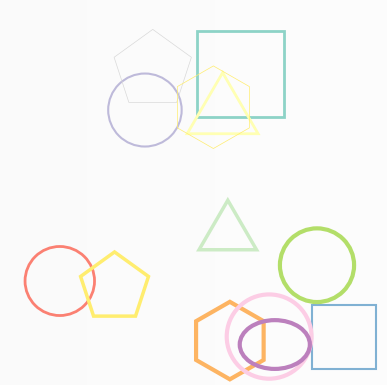[{"shape": "square", "thickness": 2, "radius": 0.56, "center": [0.621, 0.808]}, {"shape": "triangle", "thickness": 2, "radius": 0.53, "center": [0.575, 0.706]}, {"shape": "circle", "thickness": 1.5, "radius": 0.47, "center": [0.374, 0.714]}, {"shape": "circle", "thickness": 2, "radius": 0.45, "center": [0.154, 0.27]}, {"shape": "square", "thickness": 1.5, "radius": 0.42, "center": [0.888, 0.124]}, {"shape": "hexagon", "thickness": 3, "radius": 0.5, "center": [0.593, 0.115]}, {"shape": "circle", "thickness": 3, "radius": 0.48, "center": [0.818, 0.311]}, {"shape": "circle", "thickness": 3, "radius": 0.55, "center": [0.695, 0.126]}, {"shape": "pentagon", "thickness": 0.5, "radius": 0.52, "center": [0.394, 0.819]}, {"shape": "oval", "thickness": 3, "radius": 0.45, "center": [0.709, 0.105]}, {"shape": "triangle", "thickness": 2.5, "radius": 0.43, "center": [0.588, 0.394]}, {"shape": "hexagon", "thickness": 0.5, "radius": 0.54, "center": [0.551, 0.721]}, {"shape": "pentagon", "thickness": 2.5, "radius": 0.46, "center": [0.296, 0.253]}]